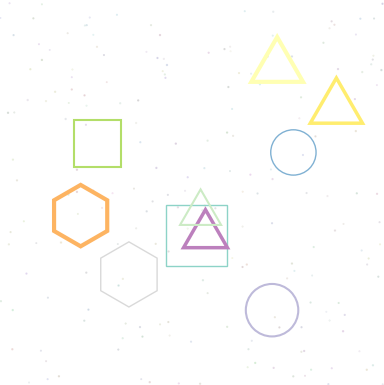[{"shape": "square", "thickness": 1, "radius": 0.4, "center": [0.51, 0.388]}, {"shape": "triangle", "thickness": 3, "radius": 0.39, "center": [0.72, 0.826]}, {"shape": "circle", "thickness": 1.5, "radius": 0.34, "center": [0.707, 0.194]}, {"shape": "circle", "thickness": 1, "radius": 0.29, "center": [0.762, 0.604]}, {"shape": "hexagon", "thickness": 3, "radius": 0.4, "center": [0.209, 0.44]}, {"shape": "square", "thickness": 1.5, "radius": 0.31, "center": [0.254, 0.627]}, {"shape": "hexagon", "thickness": 1, "radius": 0.42, "center": [0.335, 0.287]}, {"shape": "triangle", "thickness": 2.5, "radius": 0.33, "center": [0.534, 0.39]}, {"shape": "triangle", "thickness": 1.5, "radius": 0.31, "center": [0.521, 0.447]}, {"shape": "triangle", "thickness": 2.5, "radius": 0.39, "center": [0.874, 0.719]}]